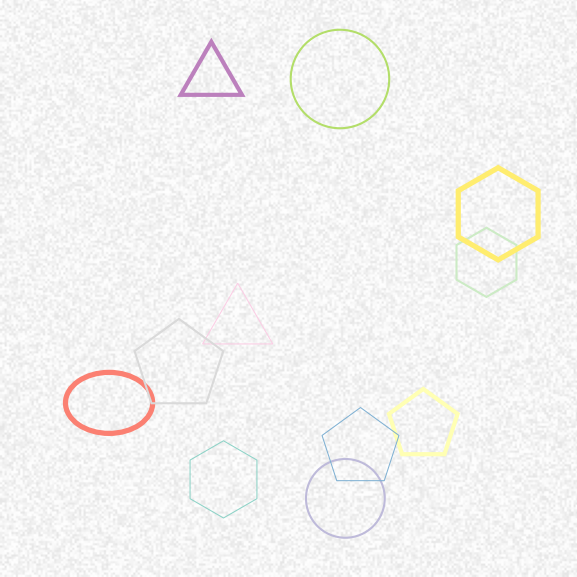[{"shape": "hexagon", "thickness": 0.5, "radius": 0.33, "center": [0.387, 0.169]}, {"shape": "pentagon", "thickness": 2, "radius": 0.31, "center": [0.733, 0.263]}, {"shape": "circle", "thickness": 1, "radius": 0.34, "center": [0.598, 0.136]}, {"shape": "oval", "thickness": 2.5, "radius": 0.38, "center": [0.189, 0.302]}, {"shape": "pentagon", "thickness": 0.5, "radius": 0.35, "center": [0.624, 0.223]}, {"shape": "circle", "thickness": 1, "radius": 0.43, "center": [0.589, 0.862]}, {"shape": "triangle", "thickness": 0.5, "radius": 0.35, "center": [0.412, 0.439]}, {"shape": "pentagon", "thickness": 1, "radius": 0.4, "center": [0.31, 0.366]}, {"shape": "triangle", "thickness": 2, "radius": 0.31, "center": [0.366, 0.866]}, {"shape": "hexagon", "thickness": 1, "radius": 0.3, "center": [0.842, 0.545]}, {"shape": "hexagon", "thickness": 2.5, "radius": 0.4, "center": [0.863, 0.629]}]